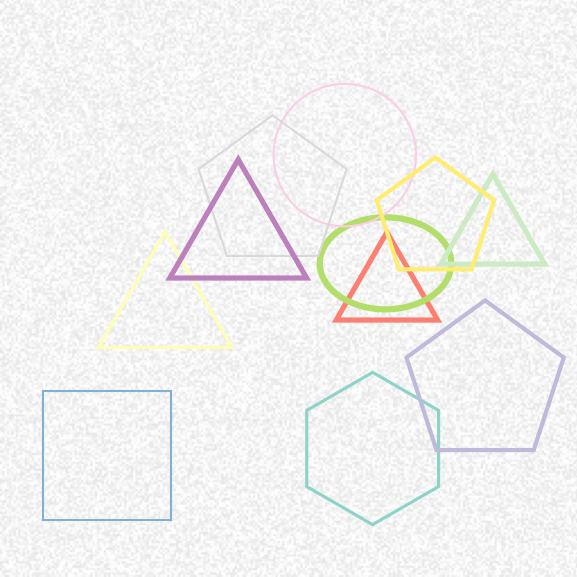[{"shape": "hexagon", "thickness": 1.5, "radius": 0.66, "center": [0.645, 0.223]}, {"shape": "triangle", "thickness": 1.5, "radius": 0.67, "center": [0.286, 0.464]}, {"shape": "pentagon", "thickness": 2, "radius": 0.72, "center": [0.84, 0.336]}, {"shape": "triangle", "thickness": 2.5, "radius": 0.51, "center": [0.67, 0.496]}, {"shape": "square", "thickness": 1, "radius": 0.56, "center": [0.185, 0.211]}, {"shape": "oval", "thickness": 3, "radius": 0.57, "center": [0.668, 0.543]}, {"shape": "circle", "thickness": 1, "radius": 0.62, "center": [0.597, 0.731]}, {"shape": "pentagon", "thickness": 1, "radius": 0.67, "center": [0.472, 0.665]}, {"shape": "triangle", "thickness": 2.5, "radius": 0.68, "center": [0.413, 0.586]}, {"shape": "triangle", "thickness": 2.5, "radius": 0.52, "center": [0.853, 0.594]}, {"shape": "pentagon", "thickness": 2, "radius": 0.53, "center": [0.754, 0.619]}]